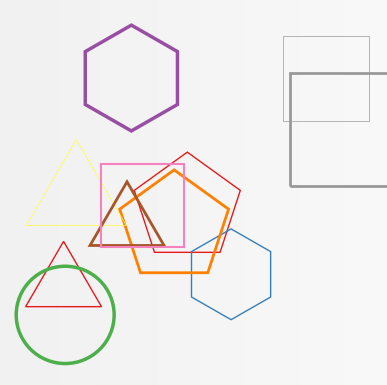[{"shape": "triangle", "thickness": 1, "radius": 0.57, "center": [0.164, 0.26]}, {"shape": "pentagon", "thickness": 1, "radius": 0.72, "center": [0.483, 0.461]}, {"shape": "hexagon", "thickness": 1, "radius": 0.59, "center": [0.596, 0.288]}, {"shape": "circle", "thickness": 2.5, "radius": 0.63, "center": [0.168, 0.182]}, {"shape": "hexagon", "thickness": 2.5, "radius": 0.69, "center": [0.339, 0.797]}, {"shape": "pentagon", "thickness": 2, "radius": 0.74, "center": [0.449, 0.411]}, {"shape": "triangle", "thickness": 0.5, "radius": 0.74, "center": [0.197, 0.489]}, {"shape": "triangle", "thickness": 2, "radius": 0.55, "center": [0.328, 0.418]}, {"shape": "square", "thickness": 1.5, "radius": 0.53, "center": [0.368, 0.466]}, {"shape": "square", "thickness": 0.5, "radius": 0.55, "center": [0.841, 0.797]}, {"shape": "square", "thickness": 2, "radius": 0.73, "center": [0.895, 0.663]}]